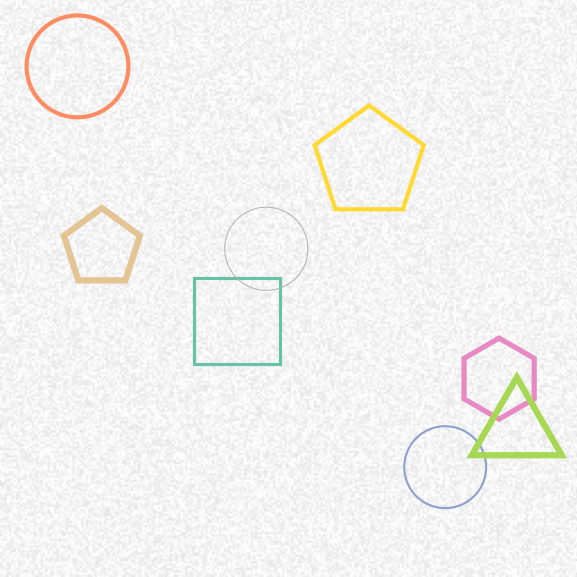[{"shape": "square", "thickness": 1.5, "radius": 0.37, "center": [0.41, 0.443]}, {"shape": "circle", "thickness": 2, "radius": 0.44, "center": [0.134, 0.884]}, {"shape": "circle", "thickness": 1, "radius": 0.35, "center": [0.771, 0.19]}, {"shape": "hexagon", "thickness": 2.5, "radius": 0.35, "center": [0.864, 0.344]}, {"shape": "triangle", "thickness": 3, "radius": 0.45, "center": [0.895, 0.256]}, {"shape": "pentagon", "thickness": 2, "radius": 0.5, "center": [0.639, 0.717]}, {"shape": "pentagon", "thickness": 3, "radius": 0.35, "center": [0.176, 0.57]}, {"shape": "circle", "thickness": 0.5, "radius": 0.36, "center": [0.461, 0.568]}]